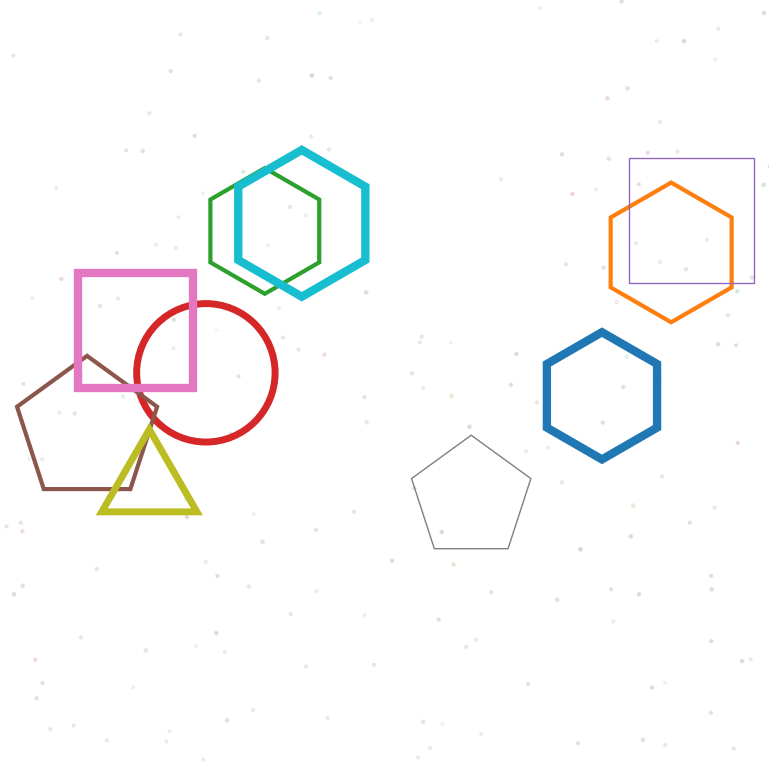[{"shape": "hexagon", "thickness": 3, "radius": 0.41, "center": [0.782, 0.486]}, {"shape": "hexagon", "thickness": 1.5, "radius": 0.45, "center": [0.872, 0.672]}, {"shape": "hexagon", "thickness": 1.5, "radius": 0.41, "center": [0.344, 0.7]}, {"shape": "circle", "thickness": 2.5, "radius": 0.45, "center": [0.267, 0.516]}, {"shape": "square", "thickness": 0.5, "radius": 0.41, "center": [0.898, 0.714]}, {"shape": "pentagon", "thickness": 1.5, "radius": 0.48, "center": [0.113, 0.442]}, {"shape": "square", "thickness": 3, "radius": 0.38, "center": [0.176, 0.571]}, {"shape": "pentagon", "thickness": 0.5, "radius": 0.41, "center": [0.612, 0.353]}, {"shape": "triangle", "thickness": 2.5, "radius": 0.36, "center": [0.194, 0.371]}, {"shape": "hexagon", "thickness": 3, "radius": 0.48, "center": [0.392, 0.71]}]